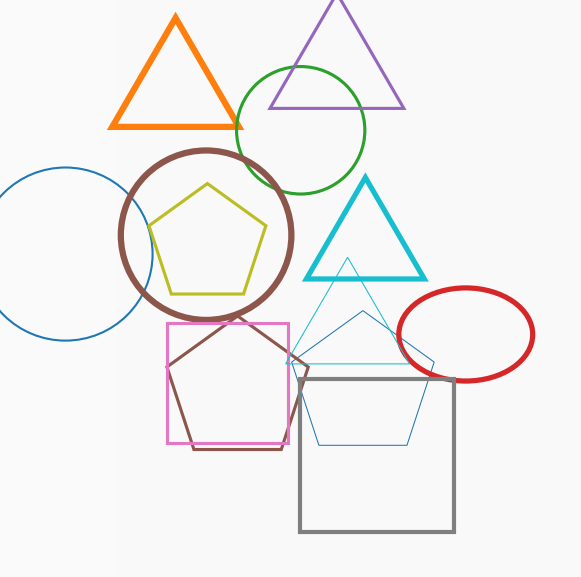[{"shape": "pentagon", "thickness": 0.5, "radius": 0.64, "center": [0.624, 0.332]}, {"shape": "circle", "thickness": 1, "radius": 0.75, "center": [0.113, 0.559]}, {"shape": "triangle", "thickness": 3, "radius": 0.63, "center": [0.302, 0.842]}, {"shape": "circle", "thickness": 1.5, "radius": 0.55, "center": [0.517, 0.774]}, {"shape": "oval", "thickness": 2.5, "radius": 0.58, "center": [0.801, 0.42]}, {"shape": "triangle", "thickness": 1.5, "radius": 0.66, "center": [0.58, 0.878]}, {"shape": "pentagon", "thickness": 1.5, "radius": 0.64, "center": [0.409, 0.324]}, {"shape": "circle", "thickness": 3, "radius": 0.73, "center": [0.355, 0.592]}, {"shape": "square", "thickness": 1.5, "radius": 0.52, "center": [0.391, 0.336]}, {"shape": "square", "thickness": 2, "radius": 0.66, "center": [0.648, 0.21]}, {"shape": "pentagon", "thickness": 1.5, "radius": 0.53, "center": [0.357, 0.576]}, {"shape": "triangle", "thickness": 0.5, "radius": 0.62, "center": [0.598, 0.431]}, {"shape": "triangle", "thickness": 2.5, "radius": 0.59, "center": [0.629, 0.575]}]